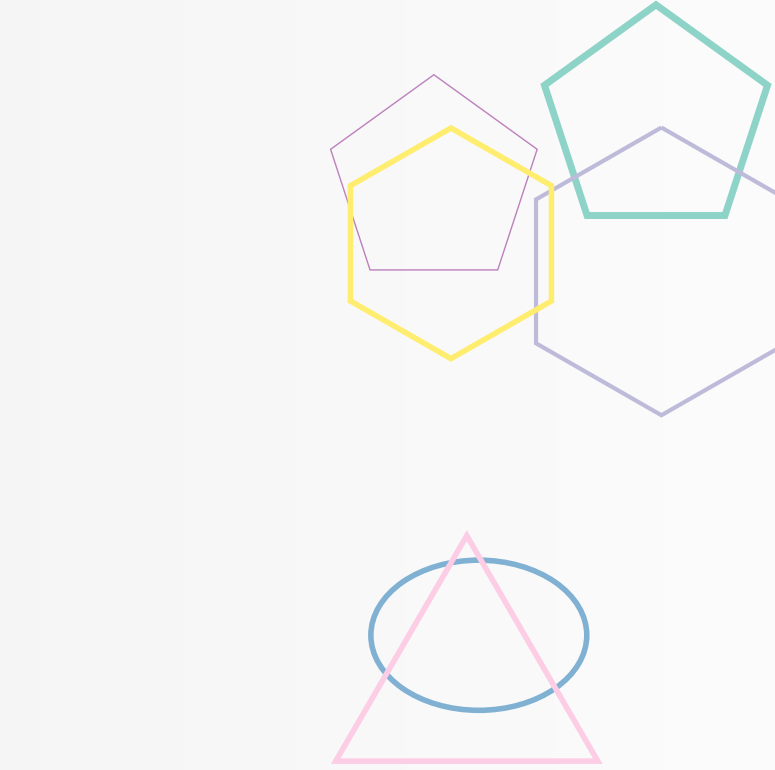[{"shape": "pentagon", "thickness": 2.5, "radius": 0.76, "center": [0.846, 0.842]}, {"shape": "hexagon", "thickness": 1.5, "radius": 0.93, "center": [0.853, 0.648]}, {"shape": "oval", "thickness": 2, "radius": 0.7, "center": [0.618, 0.175]}, {"shape": "triangle", "thickness": 2, "radius": 0.98, "center": [0.602, 0.109]}, {"shape": "pentagon", "thickness": 0.5, "radius": 0.7, "center": [0.56, 0.763]}, {"shape": "hexagon", "thickness": 2, "radius": 0.75, "center": [0.582, 0.684]}]